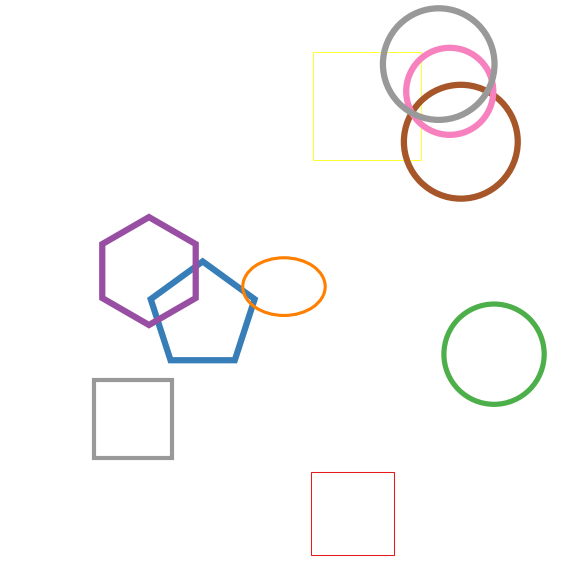[{"shape": "square", "thickness": 0.5, "radius": 0.36, "center": [0.61, 0.11]}, {"shape": "pentagon", "thickness": 3, "radius": 0.47, "center": [0.351, 0.452]}, {"shape": "circle", "thickness": 2.5, "radius": 0.43, "center": [0.855, 0.386]}, {"shape": "hexagon", "thickness": 3, "radius": 0.47, "center": [0.258, 0.53]}, {"shape": "oval", "thickness": 1.5, "radius": 0.36, "center": [0.492, 0.503]}, {"shape": "square", "thickness": 0.5, "radius": 0.47, "center": [0.636, 0.816]}, {"shape": "circle", "thickness": 3, "radius": 0.49, "center": [0.798, 0.754]}, {"shape": "circle", "thickness": 3, "radius": 0.38, "center": [0.779, 0.841]}, {"shape": "circle", "thickness": 3, "radius": 0.48, "center": [0.76, 0.888]}, {"shape": "square", "thickness": 2, "radius": 0.34, "center": [0.23, 0.273]}]